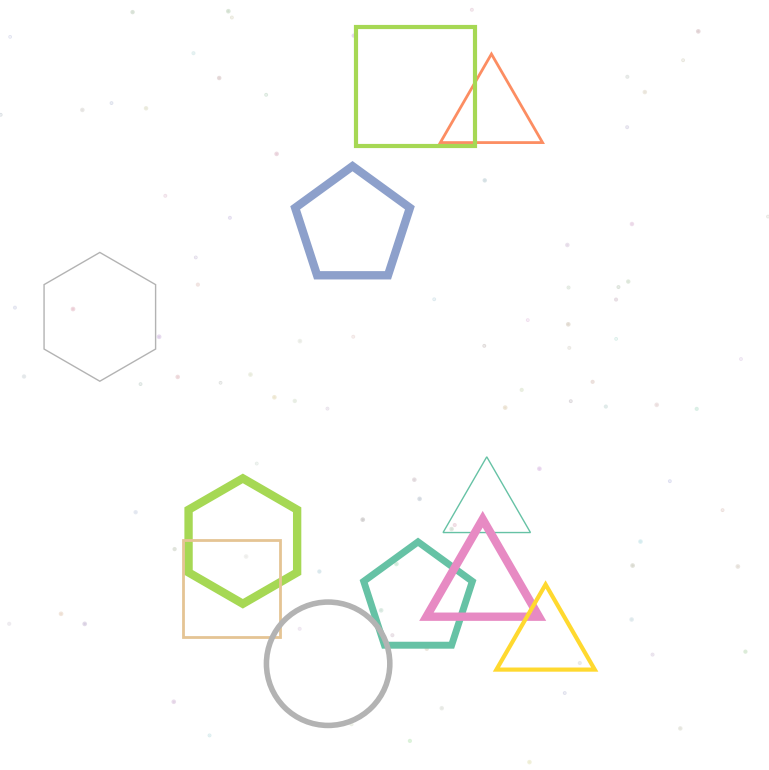[{"shape": "pentagon", "thickness": 2.5, "radius": 0.37, "center": [0.543, 0.222]}, {"shape": "triangle", "thickness": 0.5, "radius": 0.33, "center": [0.632, 0.341]}, {"shape": "triangle", "thickness": 1, "radius": 0.38, "center": [0.638, 0.853]}, {"shape": "pentagon", "thickness": 3, "radius": 0.39, "center": [0.458, 0.706]}, {"shape": "triangle", "thickness": 3, "radius": 0.42, "center": [0.627, 0.241]}, {"shape": "hexagon", "thickness": 3, "radius": 0.41, "center": [0.315, 0.297]}, {"shape": "square", "thickness": 1.5, "radius": 0.39, "center": [0.539, 0.888]}, {"shape": "triangle", "thickness": 1.5, "radius": 0.37, "center": [0.709, 0.167]}, {"shape": "square", "thickness": 1, "radius": 0.31, "center": [0.301, 0.236]}, {"shape": "circle", "thickness": 2, "radius": 0.4, "center": [0.426, 0.138]}, {"shape": "hexagon", "thickness": 0.5, "radius": 0.42, "center": [0.13, 0.589]}]